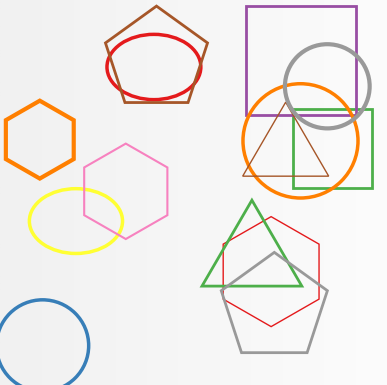[{"shape": "hexagon", "thickness": 1, "radius": 0.71, "center": [0.7, 0.294]}, {"shape": "oval", "thickness": 2.5, "radius": 0.61, "center": [0.397, 0.826]}, {"shape": "circle", "thickness": 2.5, "radius": 0.59, "center": [0.11, 0.102]}, {"shape": "triangle", "thickness": 2, "radius": 0.74, "center": [0.65, 0.331]}, {"shape": "square", "thickness": 2, "radius": 0.51, "center": [0.858, 0.615]}, {"shape": "square", "thickness": 2, "radius": 0.71, "center": [0.778, 0.843]}, {"shape": "circle", "thickness": 2.5, "radius": 0.74, "center": [0.775, 0.634]}, {"shape": "hexagon", "thickness": 3, "radius": 0.51, "center": [0.103, 0.637]}, {"shape": "oval", "thickness": 2.5, "radius": 0.6, "center": [0.196, 0.426]}, {"shape": "pentagon", "thickness": 2, "radius": 0.69, "center": [0.404, 0.846]}, {"shape": "triangle", "thickness": 1, "radius": 0.64, "center": [0.737, 0.606]}, {"shape": "hexagon", "thickness": 1.5, "radius": 0.62, "center": [0.325, 0.503]}, {"shape": "circle", "thickness": 3, "radius": 0.55, "center": [0.845, 0.776]}, {"shape": "pentagon", "thickness": 2, "radius": 0.72, "center": [0.708, 0.2]}]